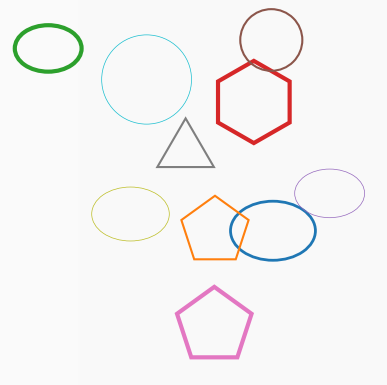[{"shape": "oval", "thickness": 2, "radius": 0.55, "center": [0.704, 0.401]}, {"shape": "pentagon", "thickness": 1.5, "radius": 0.46, "center": [0.555, 0.4]}, {"shape": "oval", "thickness": 3, "radius": 0.43, "center": [0.124, 0.874]}, {"shape": "hexagon", "thickness": 3, "radius": 0.53, "center": [0.655, 0.735]}, {"shape": "oval", "thickness": 0.5, "radius": 0.45, "center": [0.851, 0.498]}, {"shape": "circle", "thickness": 1.5, "radius": 0.4, "center": [0.7, 0.896]}, {"shape": "pentagon", "thickness": 3, "radius": 0.51, "center": [0.553, 0.154]}, {"shape": "triangle", "thickness": 1.5, "radius": 0.42, "center": [0.479, 0.608]}, {"shape": "oval", "thickness": 0.5, "radius": 0.5, "center": [0.337, 0.444]}, {"shape": "circle", "thickness": 0.5, "radius": 0.58, "center": [0.378, 0.794]}]